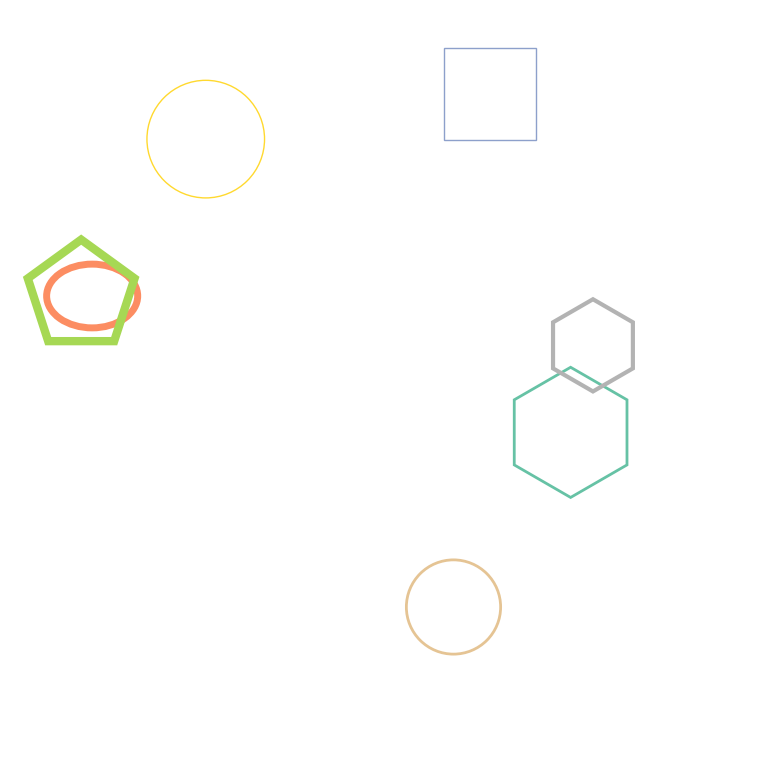[{"shape": "hexagon", "thickness": 1, "radius": 0.42, "center": [0.741, 0.438]}, {"shape": "oval", "thickness": 2.5, "radius": 0.3, "center": [0.12, 0.616]}, {"shape": "square", "thickness": 0.5, "radius": 0.3, "center": [0.636, 0.878]}, {"shape": "pentagon", "thickness": 3, "radius": 0.36, "center": [0.105, 0.616]}, {"shape": "circle", "thickness": 0.5, "radius": 0.38, "center": [0.267, 0.819]}, {"shape": "circle", "thickness": 1, "radius": 0.31, "center": [0.589, 0.212]}, {"shape": "hexagon", "thickness": 1.5, "radius": 0.3, "center": [0.77, 0.552]}]